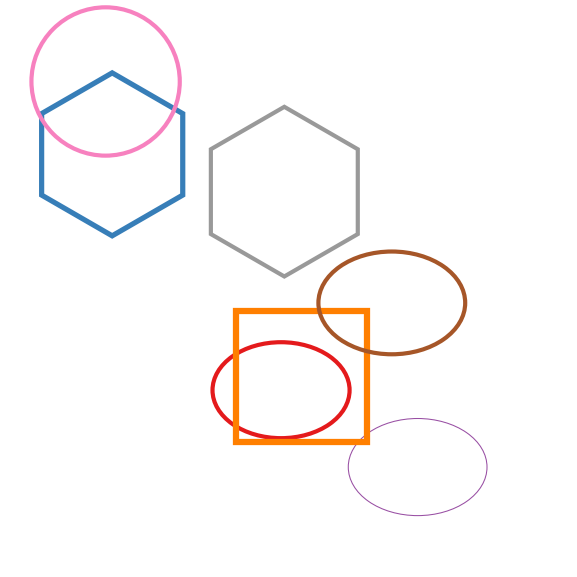[{"shape": "oval", "thickness": 2, "radius": 0.59, "center": [0.487, 0.323]}, {"shape": "hexagon", "thickness": 2.5, "radius": 0.71, "center": [0.194, 0.732]}, {"shape": "oval", "thickness": 0.5, "radius": 0.6, "center": [0.723, 0.19]}, {"shape": "square", "thickness": 3, "radius": 0.57, "center": [0.522, 0.347]}, {"shape": "oval", "thickness": 2, "radius": 0.64, "center": [0.678, 0.475]}, {"shape": "circle", "thickness": 2, "radius": 0.64, "center": [0.183, 0.858]}, {"shape": "hexagon", "thickness": 2, "radius": 0.73, "center": [0.492, 0.667]}]